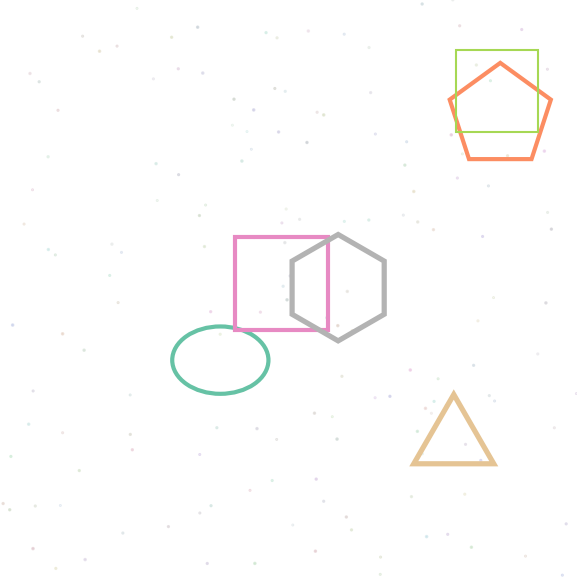[{"shape": "oval", "thickness": 2, "radius": 0.42, "center": [0.382, 0.376]}, {"shape": "pentagon", "thickness": 2, "radius": 0.46, "center": [0.866, 0.798]}, {"shape": "square", "thickness": 2, "radius": 0.4, "center": [0.487, 0.509]}, {"shape": "square", "thickness": 1, "radius": 0.35, "center": [0.86, 0.842]}, {"shape": "triangle", "thickness": 2.5, "radius": 0.4, "center": [0.786, 0.236]}, {"shape": "hexagon", "thickness": 2.5, "radius": 0.46, "center": [0.586, 0.501]}]